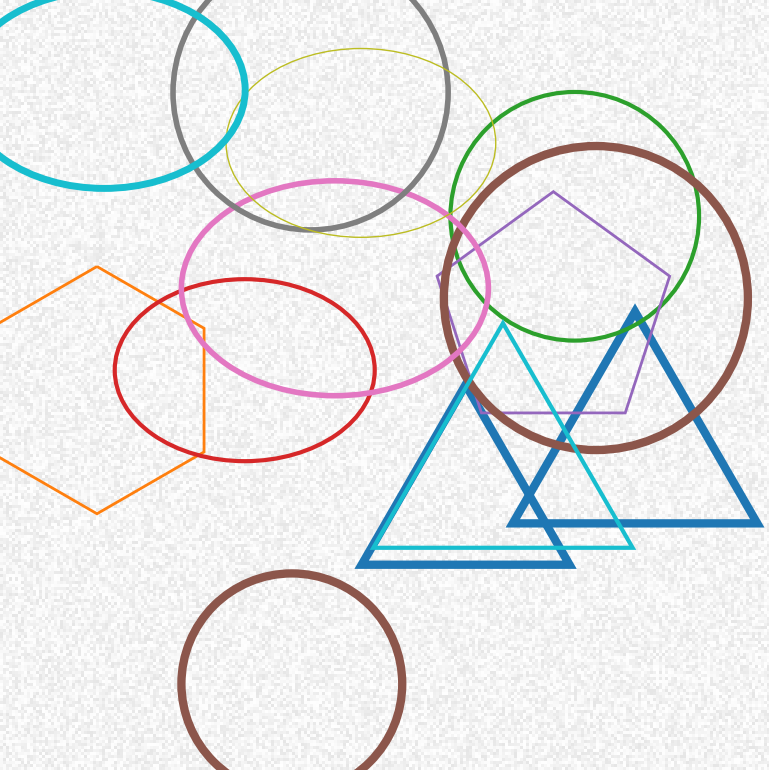[{"shape": "triangle", "thickness": 3, "radius": 0.92, "center": [0.825, 0.412]}, {"shape": "triangle", "thickness": 3, "radius": 0.78, "center": [0.605, 0.345]}, {"shape": "hexagon", "thickness": 1, "radius": 0.8, "center": [0.126, 0.493]}, {"shape": "circle", "thickness": 1.5, "radius": 0.81, "center": [0.746, 0.719]}, {"shape": "oval", "thickness": 1.5, "radius": 0.84, "center": [0.318, 0.519]}, {"shape": "pentagon", "thickness": 1, "radius": 0.79, "center": [0.719, 0.592]}, {"shape": "circle", "thickness": 3, "radius": 0.72, "center": [0.379, 0.112]}, {"shape": "circle", "thickness": 3, "radius": 0.99, "center": [0.774, 0.613]}, {"shape": "oval", "thickness": 2, "radius": 1.0, "center": [0.435, 0.626]}, {"shape": "circle", "thickness": 2, "radius": 0.89, "center": [0.403, 0.88]}, {"shape": "oval", "thickness": 0.5, "radius": 0.88, "center": [0.469, 0.814]}, {"shape": "triangle", "thickness": 1.5, "radius": 0.97, "center": [0.653, 0.386]}, {"shape": "oval", "thickness": 2.5, "radius": 0.92, "center": [0.135, 0.883]}]